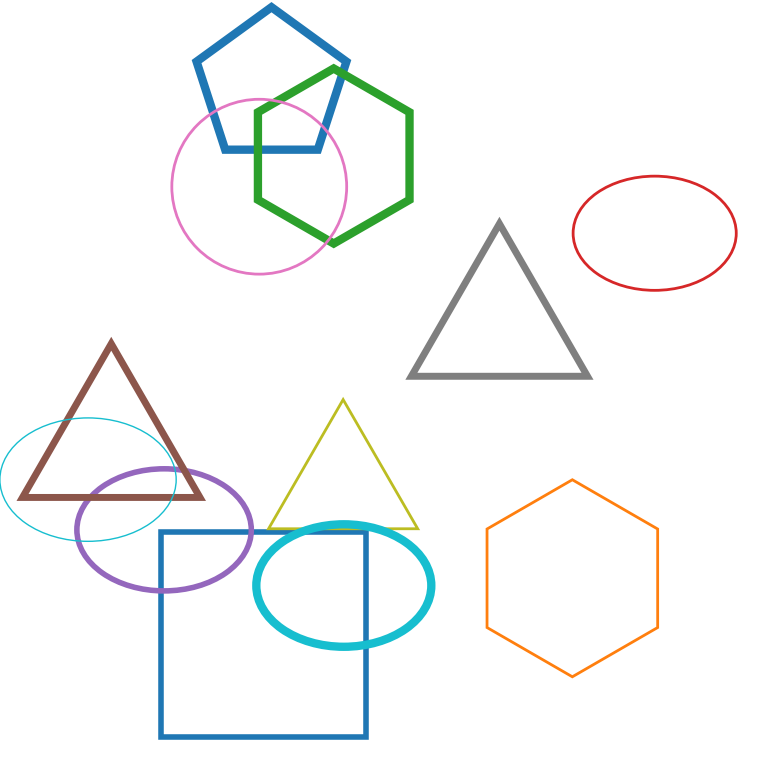[{"shape": "square", "thickness": 2, "radius": 0.67, "center": [0.342, 0.176]}, {"shape": "pentagon", "thickness": 3, "radius": 0.51, "center": [0.353, 0.888]}, {"shape": "hexagon", "thickness": 1, "radius": 0.64, "center": [0.743, 0.249]}, {"shape": "hexagon", "thickness": 3, "radius": 0.57, "center": [0.433, 0.797]}, {"shape": "oval", "thickness": 1, "radius": 0.53, "center": [0.85, 0.697]}, {"shape": "oval", "thickness": 2, "radius": 0.57, "center": [0.213, 0.312]}, {"shape": "triangle", "thickness": 2.5, "radius": 0.67, "center": [0.144, 0.421]}, {"shape": "circle", "thickness": 1, "radius": 0.57, "center": [0.337, 0.758]}, {"shape": "triangle", "thickness": 2.5, "radius": 0.66, "center": [0.649, 0.577]}, {"shape": "triangle", "thickness": 1, "radius": 0.56, "center": [0.446, 0.369]}, {"shape": "oval", "thickness": 3, "radius": 0.57, "center": [0.447, 0.24]}, {"shape": "oval", "thickness": 0.5, "radius": 0.57, "center": [0.114, 0.377]}]